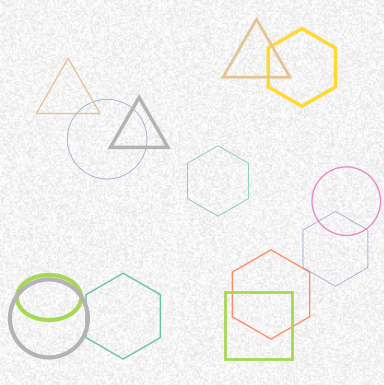[{"shape": "hexagon", "thickness": 0.5, "radius": 0.46, "center": [0.566, 0.53]}, {"shape": "hexagon", "thickness": 1, "radius": 0.56, "center": [0.32, 0.179]}, {"shape": "hexagon", "thickness": 1, "radius": 0.58, "center": [0.704, 0.235]}, {"shape": "circle", "thickness": 0.5, "radius": 0.52, "center": [0.278, 0.639]}, {"shape": "hexagon", "thickness": 0.5, "radius": 0.49, "center": [0.871, 0.354]}, {"shape": "circle", "thickness": 1, "radius": 0.45, "center": [0.899, 0.477]}, {"shape": "square", "thickness": 2, "radius": 0.44, "center": [0.671, 0.155]}, {"shape": "oval", "thickness": 3, "radius": 0.42, "center": [0.127, 0.227]}, {"shape": "hexagon", "thickness": 2.5, "radius": 0.5, "center": [0.784, 0.825]}, {"shape": "triangle", "thickness": 2, "radius": 0.5, "center": [0.666, 0.85]}, {"shape": "triangle", "thickness": 1, "radius": 0.48, "center": [0.177, 0.753]}, {"shape": "triangle", "thickness": 2.5, "radius": 0.43, "center": [0.361, 0.66]}, {"shape": "circle", "thickness": 3, "radius": 0.51, "center": [0.127, 0.173]}]